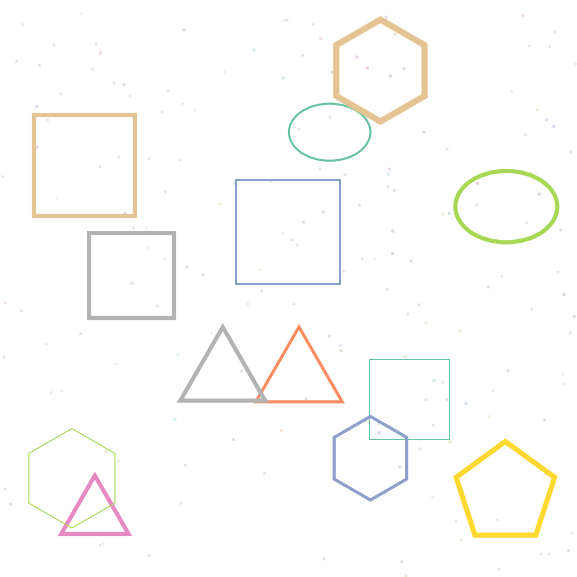[{"shape": "oval", "thickness": 1, "radius": 0.35, "center": [0.571, 0.77]}, {"shape": "square", "thickness": 0.5, "radius": 0.35, "center": [0.708, 0.309]}, {"shape": "triangle", "thickness": 1.5, "radius": 0.43, "center": [0.518, 0.347]}, {"shape": "hexagon", "thickness": 1.5, "radius": 0.36, "center": [0.641, 0.206]}, {"shape": "square", "thickness": 1, "radius": 0.45, "center": [0.499, 0.597]}, {"shape": "triangle", "thickness": 2, "radius": 0.34, "center": [0.164, 0.108]}, {"shape": "oval", "thickness": 2, "radius": 0.44, "center": [0.877, 0.641]}, {"shape": "hexagon", "thickness": 0.5, "radius": 0.43, "center": [0.125, 0.171]}, {"shape": "pentagon", "thickness": 2.5, "radius": 0.45, "center": [0.875, 0.145]}, {"shape": "hexagon", "thickness": 3, "radius": 0.44, "center": [0.659, 0.877]}, {"shape": "square", "thickness": 2, "radius": 0.44, "center": [0.146, 0.713]}, {"shape": "square", "thickness": 2, "radius": 0.37, "center": [0.227, 0.522]}, {"shape": "triangle", "thickness": 2, "radius": 0.42, "center": [0.386, 0.348]}]